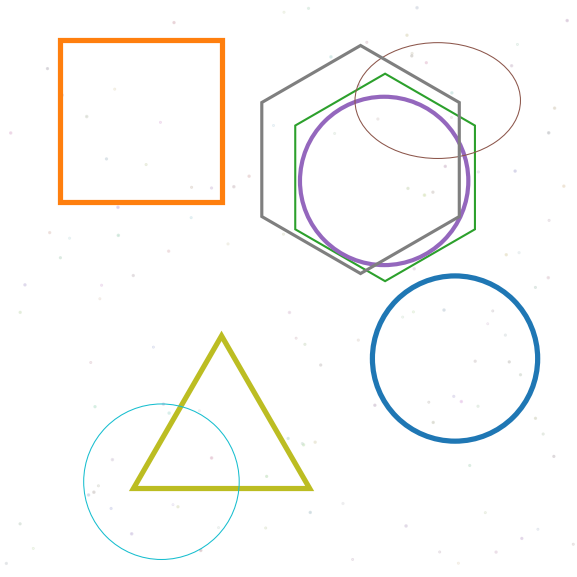[{"shape": "circle", "thickness": 2.5, "radius": 0.72, "center": [0.788, 0.378]}, {"shape": "square", "thickness": 2.5, "radius": 0.7, "center": [0.244, 0.79]}, {"shape": "hexagon", "thickness": 1, "radius": 0.9, "center": [0.667, 0.692]}, {"shape": "circle", "thickness": 2, "radius": 0.73, "center": [0.665, 0.686]}, {"shape": "oval", "thickness": 0.5, "radius": 0.72, "center": [0.758, 0.825]}, {"shape": "hexagon", "thickness": 1.5, "radius": 0.99, "center": [0.624, 0.723]}, {"shape": "triangle", "thickness": 2.5, "radius": 0.88, "center": [0.384, 0.241]}, {"shape": "circle", "thickness": 0.5, "radius": 0.67, "center": [0.28, 0.165]}]